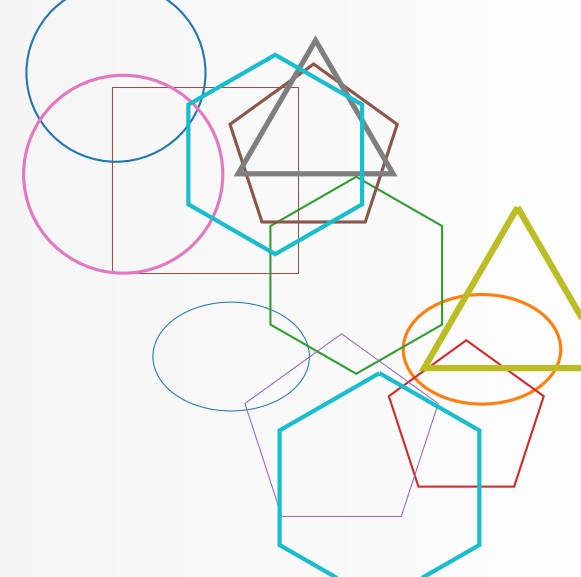[{"shape": "circle", "thickness": 1, "radius": 0.77, "center": [0.2, 0.873]}, {"shape": "oval", "thickness": 0.5, "radius": 0.67, "center": [0.398, 0.382]}, {"shape": "oval", "thickness": 1.5, "radius": 0.68, "center": [0.829, 0.394]}, {"shape": "hexagon", "thickness": 1, "radius": 0.85, "center": [0.613, 0.522]}, {"shape": "pentagon", "thickness": 1, "radius": 0.7, "center": [0.802, 0.27]}, {"shape": "pentagon", "thickness": 0.5, "radius": 0.87, "center": [0.588, 0.246]}, {"shape": "pentagon", "thickness": 1.5, "radius": 0.76, "center": [0.54, 0.737]}, {"shape": "square", "thickness": 0.5, "radius": 0.8, "center": [0.352, 0.688]}, {"shape": "circle", "thickness": 1.5, "radius": 0.86, "center": [0.212, 0.697]}, {"shape": "triangle", "thickness": 2.5, "radius": 0.77, "center": [0.543, 0.775]}, {"shape": "triangle", "thickness": 3, "radius": 0.93, "center": [0.89, 0.455]}, {"shape": "hexagon", "thickness": 2, "radius": 0.99, "center": [0.653, 0.155]}, {"shape": "hexagon", "thickness": 2, "radius": 0.86, "center": [0.474, 0.732]}]